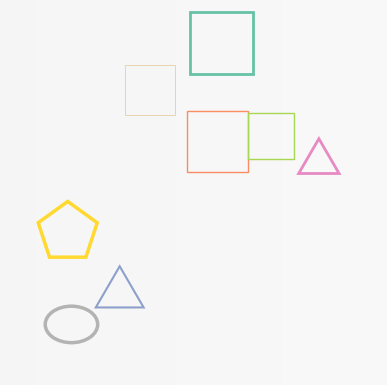[{"shape": "square", "thickness": 2, "radius": 0.41, "center": [0.572, 0.888]}, {"shape": "square", "thickness": 1, "radius": 0.4, "center": [0.561, 0.632]}, {"shape": "triangle", "thickness": 1.5, "radius": 0.36, "center": [0.309, 0.237]}, {"shape": "triangle", "thickness": 2, "radius": 0.3, "center": [0.823, 0.579]}, {"shape": "square", "thickness": 1, "radius": 0.3, "center": [0.7, 0.647]}, {"shape": "pentagon", "thickness": 2.5, "radius": 0.4, "center": [0.175, 0.397]}, {"shape": "square", "thickness": 0.5, "radius": 0.32, "center": [0.386, 0.765]}, {"shape": "oval", "thickness": 2.5, "radius": 0.34, "center": [0.184, 0.157]}]